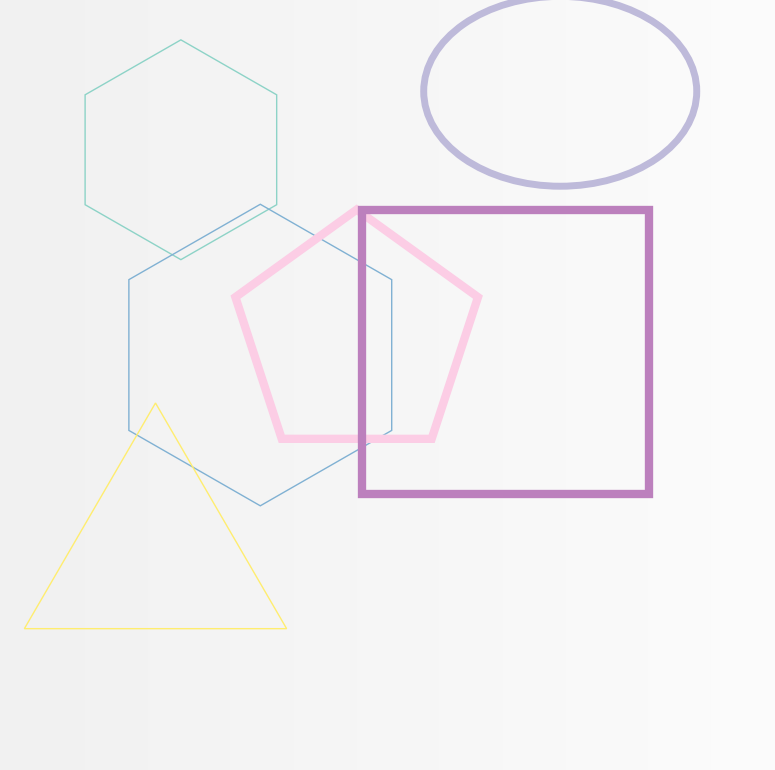[{"shape": "hexagon", "thickness": 0.5, "radius": 0.71, "center": [0.233, 0.806]}, {"shape": "oval", "thickness": 2.5, "radius": 0.88, "center": [0.723, 0.881]}, {"shape": "hexagon", "thickness": 0.5, "radius": 0.98, "center": [0.336, 0.539]}, {"shape": "pentagon", "thickness": 3, "radius": 0.82, "center": [0.46, 0.563]}, {"shape": "square", "thickness": 3, "radius": 0.92, "center": [0.652, 0.543]}, {"shape": "triangle", "thickness": 0.5, "radius": 0.98, "center": [0.201, 0.281]}]